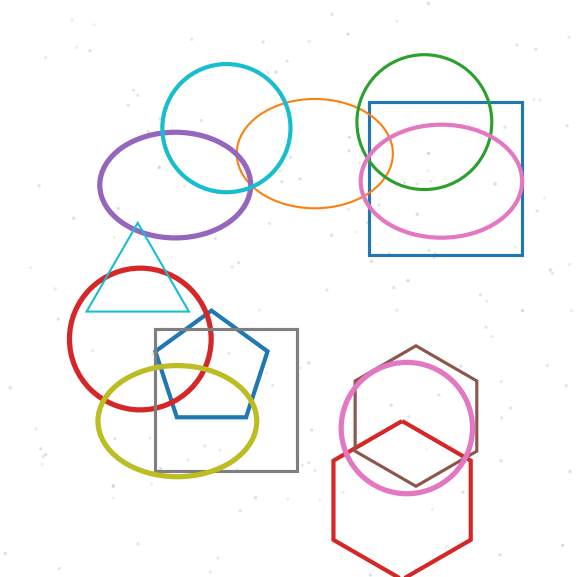[{"shape": "pentagon", "thickness": 2, "radius": 0.51, "center": [0.366, 0.359]}, {"shape": "square", "thickness": 1.5, "radius": 0.66, "center": [0.772, 0.691]}, {"shape": "oval", "thickness": 1, "radius": 0.68, "center": [0.545, 0.733]}, {"shape": "circle", "thickness": 1.5, "radius": 0.58, "center": [0.735, 0.788]}, {"shape": "hexagon", "thickness": 2, "radius": 0.69, "center": [0.696, 0.133]}, {"shape": "circle", "thickness": 2.5, "radius": 0.61, "center": [0.243, 0.412]}, {"shape": "oval", "thickness": 2.5, "radius": 0.65, "center": [0.303, 0.679]}, {"shape": "hexagon", "thickness": 1.5, "radius": 0.61, "center": [0.72, 0.279]}, {"shape": "oval", "thickness": 2, "radius": 0.7, "center": [0.764, 0.685]}, {"shape": "circle", "thickness": 2.5, "radius": 0.57, "center": [0.705, 0.258]}, {"shape": "square", "thickness": 1.5, "radius": 0.61, "center": [0.392, 0.307]}, {"shape": "oval", "thickness": 2.5, "radius": 0.69, "center": [0.307, 0.27]}, {"shape": "triangle", "thickness": 1, "radius": 0.51, "center": [0.239, 0.511]}, {"shape": "circle", "thickness": 2, "radius": 0.55, "center": [0.392, 0.777]}]